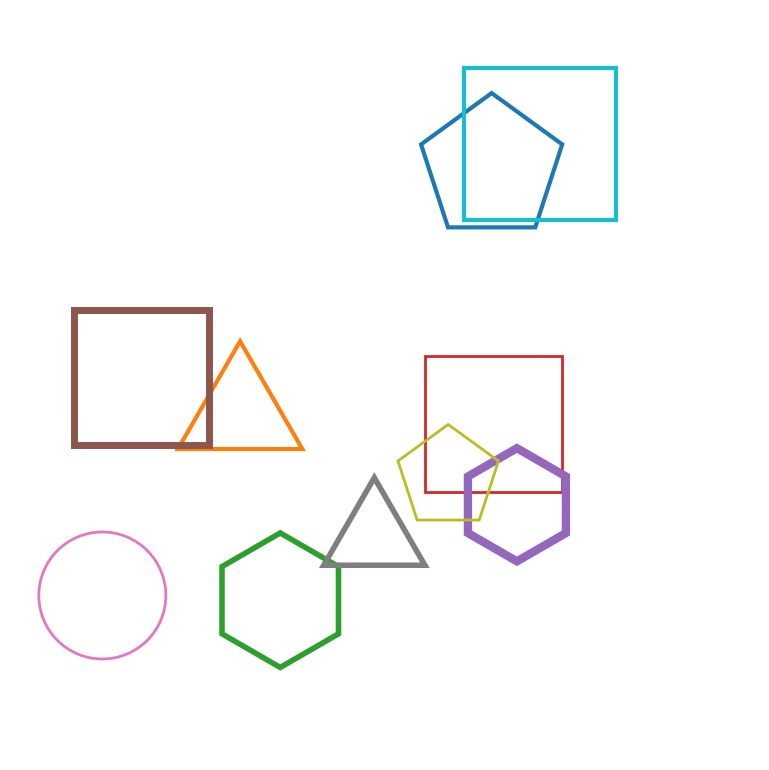[{"shape": "pentagon", "thickness": 1.5, "radius": 0.48, "center": [0.638, 0.783]}, {"shape": "triangle", "thickness": 1.5, "radius": 0.47, "center": [0.312, 0.463]}, {"shape": "hexagon", "thickness": 2, "radius": 0.44, "center": [0.364, 0.221]}, {"shape": "square", "thickness": 1, "radius": 0.44, "center": [0.641, 0.449]}, {"shape": "hexagon", "thickness": 3, "radius": 0.37, "center": [0.671, 0.344]}, {"shape": "square", "thickness": 2.5, "radius": 0.44, "center": [0.183, 0.51]}, {"shape": "circle", "thickness": 1, "radius": 0.41, "center": [0.133, 0.227]}, {"shape": "triangle", "thickness": 2, "radius": 0.38, "center": [0.486, 0.304]}, {"shape": "pentagon", "thickness": 1, "radius": 0.34, "center": [0.582, 0.38]}, {"shape": "square", "thickness": 1.5, "radius": 0.49, "center": [0.701, 0.813]}]